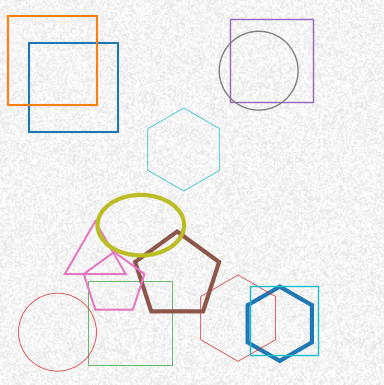[{"shape": "hexagon", "thickness": 3, "radius": 0.48, "center": [0.727, 0.159]}, {"shape": "square", "thickness": 1.5, "radius": 0.58, "center": [0.19, 0.772]}, {"shape": "square", "thickness": 1.5, "radius": 0.58, "center": [0.137, 0.844]}, {"shape": "square", "thickness": 0.5, "radius": 0.54, "center": [0.338, 0.161]}, {"shape": "hexagon", "thickness": 0.5, "radius": 0.56, "center": [0.618, 0.174]}, {"shape": "circle", "thickness": 0.5, "radius": 0.51, "center": [0.149, 0.137]}, {"shape": "square", "thickness": 1, "radius": 0.54, "center": [0.705, 0.843]}, {"shape": "pentagon", "thickness": 3, "radius": 0.57, "center": [0.46, 0.284]}, {"shape": "triangle", "thickness": 1.5, "radius": 0.46, "center": [0.247, 0.334]}, {"shape": "pentagon", "thickness": 1.5, "radius": 0.41, "center": [0.296, 0.263]}, {"shape": "circle", "thickness": 1, "radius": 0.51, "center": [0.672, 0.816]}, {"shape": "oval", "thickness": 3, "radius": 0.56, "center": [0.366, 0.415]}, {"shape": "hexagon", "thickness": 0.5, "radius": 0.54, "center": [0.477, 0.612]}, {"shape": "square", "thickness": 1, "radius": 0.44, "center": [0.738, 0.168]}]